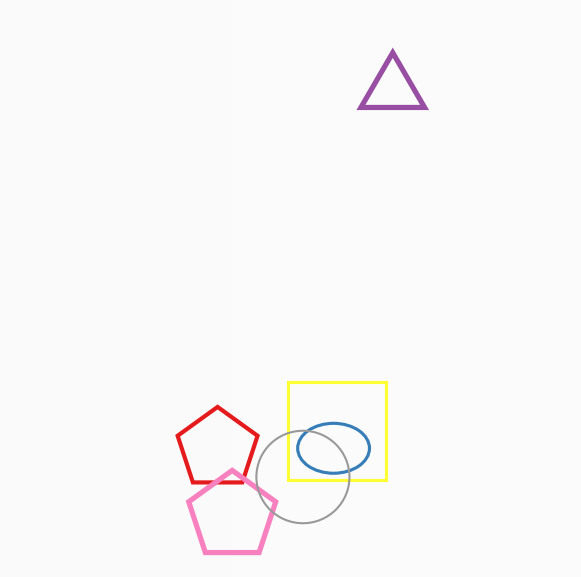[{"shape": "pentagon", "thickness": 2, "radius": 0.36, "center": [0.374, 0.222]}, {"shape": "oval", "thickness": 1.5, "radius": 0.31, "center": [0.574, 0.223]}, {"shape": "triangle", "thickness": 2.5, "radius": 0.32, "center": [0.676, 0.845]}, {"shape": "square", "thickness": 1.5, "radius": 0.42, "center": [0.58, 0.252]}, {"shape": "pentagon", "thickness": 2.5, "radius": 0.39, "center": [0.4, 0.106]}, {"shape": "circle", "thickness": 1, "radius": 0.4, "center": [0.521, 0.173]}]